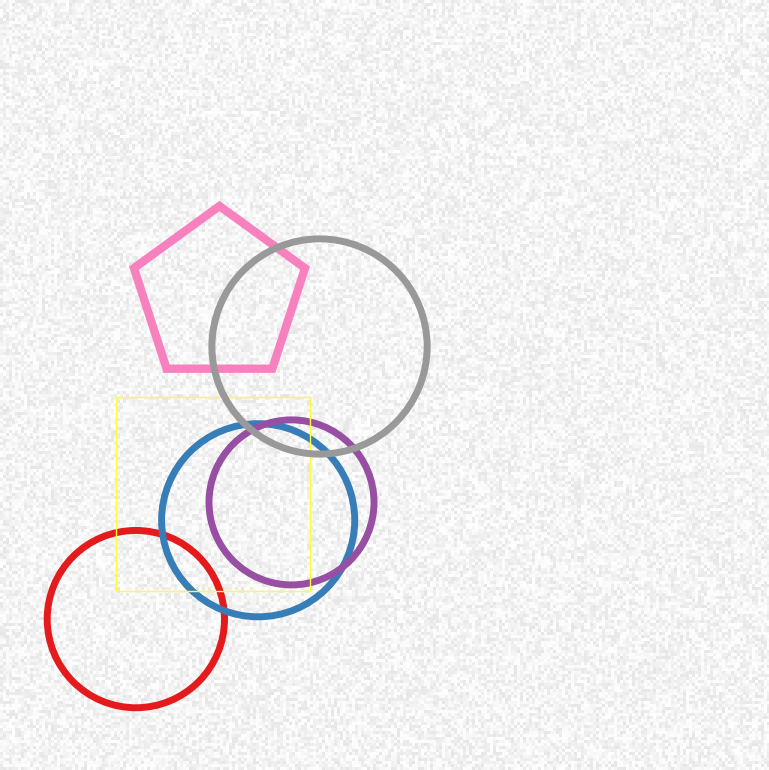[{"shape": "circle", "thickness": 2.5, "radius": 0.58, "center": [0.176, 0.196]}, {"shape": "circle", "thickness": 2.5, "radius": 0.63, "center": [0.335, 0.324]}, {"shape": "circle", "thickness": 2.5, "radius": 0.54, "center": [0.379, 0.348]}, {"shape": "square", "thickness": 0.5, "radius": 0.63, "center": [0.276, 0.359]}, {"shape": "pentagon", "thickness": 3, "radius": 0.58, "center": [0.285, 0.616]}, {"shape": "circle", "thickness": 2.5, "radius": 0.7, "center": [0.415, 0.55]}]